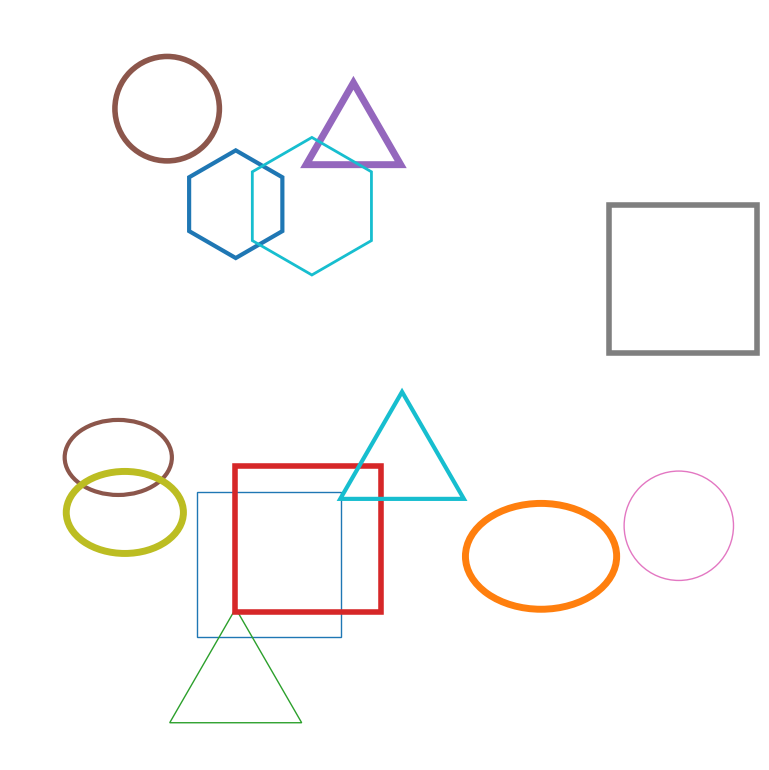[{"shape": "square", "thickness": 0.5, "radius": 0.47, "center": [0.349, 0.267]}, {"shape": "hexagon", "thickness": 1.5, "radius": 0.35, "center": [0.306, 0.735]}, {"shape": "oval", "thickness": 2.5, "radius": 0.49, "center": [0.703, 0.277]}, {"shape": "triangle", "thickness": 0.5, "radius": 0.49, "center": [0.306, 0.111]}, {"shape": "square", "thickness": 2, "radius": 0.47, "center": [0.4, 0.3]}, {"shape": "triangle", "thickness": 2.5, "radius": 0.35, "center": [0.459, 0.822]}, {"shape": "circle", "thickness": 2, "radius": 0.34, "center": [0.217, 0.859]}, {"shape": "oval", "thickness": 1.5, "radius": 0.35, "center": [0.154, 0.406]}, {"shape": "circle", "thickness": 0.5, "radius": 0.36, "center": [0.882, 0.317]}, {"shape": "square", "thickness": 2, "radius": 0.48, "center": [0.887, 0.638]}, {"shape": "oval", "thickness": 2.5, "radius": 0.38, "center": [0.162, 0.334]}, {"shape": "triangle", "thickness": 1.5, "radius": 0.46, "center": [0.522, 0.398]}, {"shape": "hexagon", "thickness": 1, "radius": 0.45, "center": [0.405, 0.732]}]